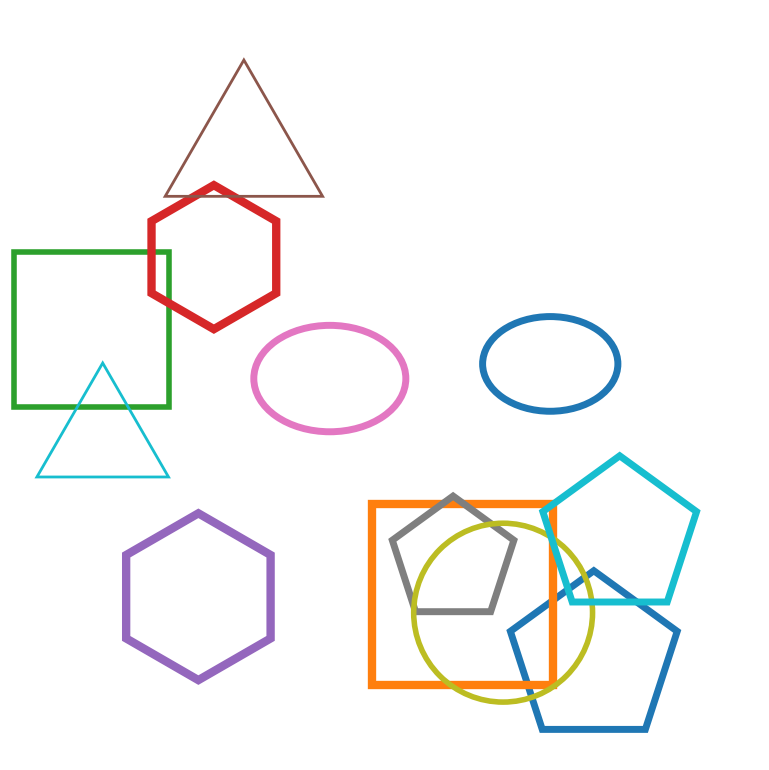[{"shape": "oval", "thickness": 2.5, "radius": 0.44, "center": [0.715, 0.527]}, {"shape": "pentagon", "thickness": 2.5, "radius": 0.57, "center": [0.771, 0.145]}, {"shape": "square", "thickness": 3, "radius": 0.59, "center": [0.6, 0.228]}, {"shape": "square", "thickness": 2, "radius": 0.5, "center": [0.119, 0.573]}, {"shape": "hexagon", "thickness": 3, "radius": 0.47, "center": [0.278, 0.666]}, {"shape": "hexagon", "thickness": 3, "radius": 0.54, "center": [0.258, 0.225]}, {"shape": "triangle", "thickness": 1, "radius": 0.59, "center": [0.317, 0.804]}, {"shape": "oval", "thickness": 2.5, "radius": 0.49, "center": [0.428, 0.508]}, {"shape": "pentagon", "thickness": 2.5, "radius": 0.41, "center": [0.588, 0.273]}, {"shape": "circle", "thickness": 2, "radius": 0.58, "center": [0.653, 0.204]}, {"shape": "pentagon", "thickness": 2.5, "radius": 0.52, "center": [0.805, 0.303]}, {"shape": "triangle", "thickness": 1, "radius": 0.49, "center": [0.133, 0.43]}]